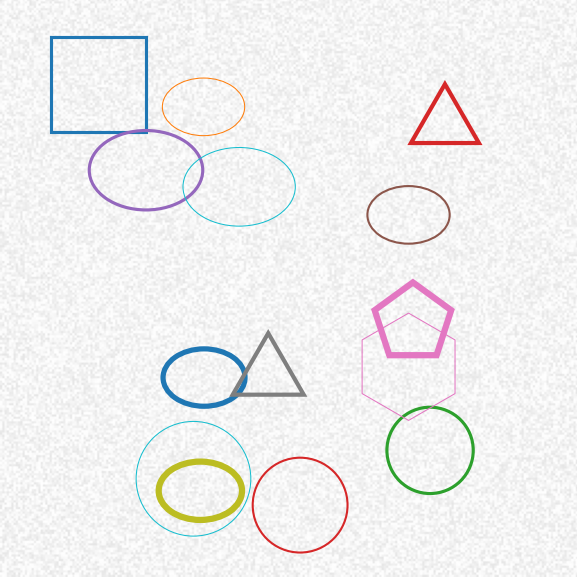[{"shape": "square", "thickness": 1.5, "radius": 0.41, "center": [0.171, 0.852]}, {"shape": "oval", "thickness": 2.5, "radius": 0.35, "center": [0.353, 0.345]}, {"shape": "oval", "thickness": 0.5, "radius": 0.36, "center": [0.352, 0.814]}, {"shape": "circle", "thickness": 1.5, "radius": 0.37, "center": [0.745, 0.219]}, {"shape": "triangle", "thickness": 2, "radius": 0.34, "center": [0.77, 0.785]}, {"shape": "circle", "thickness": 1, "radius": 0.41, "center": [0.52, 0.124]}, {"shape": "oval", "thickness": 1.5, "radius": 0.49, "center": [0.253, 0.704]}, {"shape": "oval", "thickness": 1, "radius": 0.36, "center": [0.707, 0.627]}, {"shape": "pentagon", "thickness": 3, "radius": 0.35, "center": [0.715, 0.44]}, {"shape": "hexagon", "thickness": 0.5, "radius": 0.46, "center": [0.707, 0.364]}, {"shape": "triangle", "thickness": 2, "radius": 0.35, "center": [0.464, 0.351]}, {"shape": "oval", "thickness": 3, "radius": 0.36, "center": [0.347, 0.149]}, {"shape": "circle", "thickness": 0.5, "radius": 0.5, "center": [0.335, 0.17]}, {"shape": "oval", "thickness": 0.5, "radius": 0.49, "center": [0.414, 0.676]}]